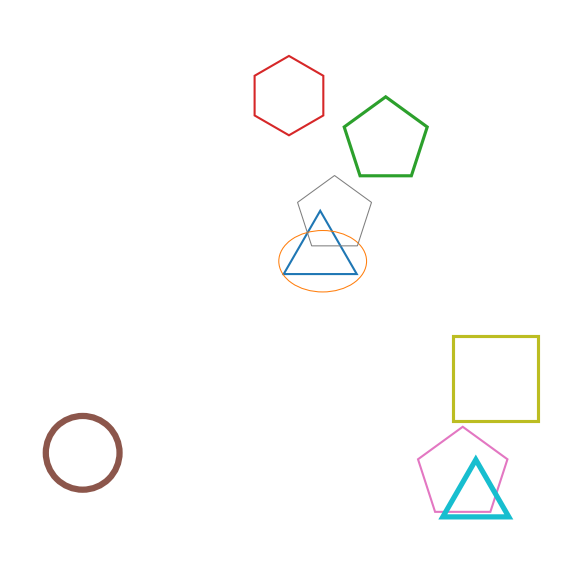[{"shape": "triangle", "thickness": 1, "radius": 0.37, "center": [0.554, 0.561]}, {"shape": "oval", "thickness": 0.5, "radius": 0.38, "center": [0.559, 0.547]}, {"shape": "pentagon", "thickness": 1.5, "radius": 0.38, "center": [0.668, 0.756]}, {"shape": "hexagon", "thickness": 1, "radius": 0.34, "center": [0.5, 0.834]}, {"shape": "circle", "thickness": 3, "radius": 0.32, "center": [0.143, 0.215]}, {"shape": "pentagon", "thickness": 1, "radius": 0.41, "center": [0.801, 0.179]}, {"shape": "pentagon", "thickness": 0.5, "radius": 0.34, "center": [0.579, 0.628]}, {"shape": "square", "thickness": 1.5, "radius": 0.37, "center": [0.858, 0.343]}, {"shape": "triangle", "thickness": 2.5, "radius": 0.33, "center": [0.824, 0.137]}]